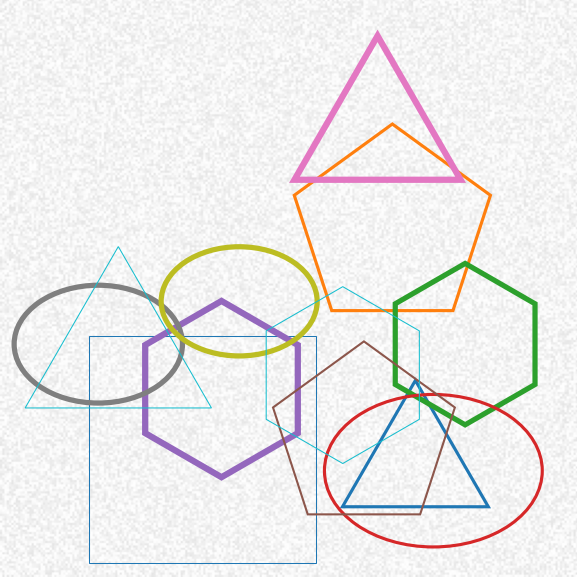[{"shape": "triangle", "thickness": 1.5, "radius": 0.73, "center": [0.719, 0.195]}, {"shape": "square", "thickness": 0.5, "radius": 0.98, "center": [0.351, 0.221]}, {"shape": "pentagon", "thickness": 1.5, "radius": 0.89, "center": [0.679, 0.606]}, {"shape": "hexagon", "thickness": 2.5, "radius": 0.7, "center": [0.805, 0.403]}, {"shape": "oval", "thickness": 1.5, "radius": 0.94, "center": [0.75, 0.184]}, {"shape": "hexagon", "thickness": 3, "radius": 0.76, "center": [0.384, 0.325]}, {"shape": "pentagon", "thickness": 1, "radius": 0.83, "center": [0.63, 0.242]}, {"shape": "triangle", "thickness": 3, "radius": 0.83, "center": [0.654, 0.771]}, {"shape": "oval", "thickness": 2.5, "radius": 0.73, "center": [0.17, 0.403]}, {"shape": "oval", "thickness": 2.5, "radius": 0.68, "center": [0.414, 0.477]}, {"shape": "triangle", "thickness": 0.5, "radius": 0.93, "center": [0.205, 0.386]}, {"shape": "hexagon", "thickness": 0.5, "radius": 0.77, "center": [0.594, 0.35]}]